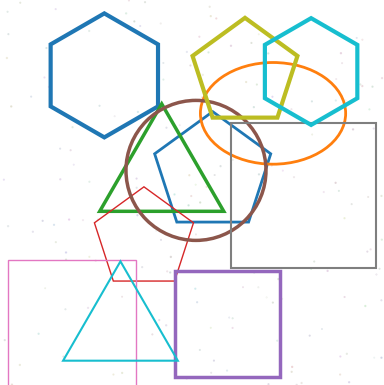[{"shape": "hexagon", "thickness": 3, "radius": 0.81, "center": [0.271, 0.804]}, {"shape": "pentagon", "thickness": 2, "radius": 0.79, "center": [0.552, 0.551]}, {"shape": "oval", "thickness": 2, "radius": 0.94, "center": [0.709, 0.706]}, {"shape": "triangle", "thickness": 2.5, "radius": 0.93, "center": [0.42, 0.544]}, {"shape": "pentagon", "thickness": 1, "radius": 0.68, "center": [0.374, 0.379]}, {"shape": "square", "thickness": 2.5, "radius": 0.68, "center": [0.59, 0.158]}, {"shape": "circle", "thickness": 2.5, "radius": 0.91, "center": [0.509, 0.557]}, {"shape": "square", "thickness": 1, "radius": 0.83, "center": [0.188, 0.158]}, {"shape": "square", "thickness": 1.5, "radius": 0.94, "center": [0.788, 0.492]}, {"shape": "pentagon", "thickness": 3, "radius": 0.72, "center": [0.636, 0.81]}, {"shape": "hexagon", "thickness": 3, "radius": 0.69, "center": [0.808, 0.814]}, {"shape": "triangle", "thickness": 1.5, "radius": 0.86, "center": [0.313, 0.149]}]